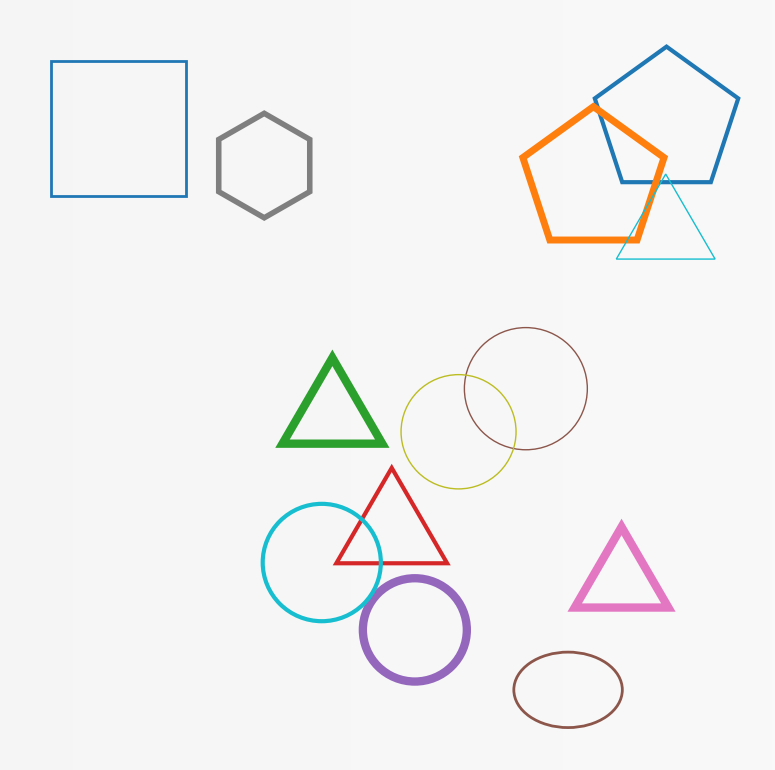[{"shape": "pentagon", "thickness": 1.5, "radius": 0.49, "center": [0.86, 0.842]}, {"shape": "square", "thickness": 1, "radius": 0.44, "center": [0.153, 0.834]}, {"shape": "pentagon", "thickness": 2.5, "radius": 0.48, "center": [0.766, 0.766]}, {"shape": "triangle", "thickness": 3, "radius": 0.37, "center": [0.429, 0.461]}, {"shape": "triangle", "thickness": 1.5, "radius": 0.41, "center": [0.505, 0.31]}, {"shape": "circle", "thickness": 3, "radius": 0.34, "center": [0.535, 0.182]}, {"shape": "oval", "thickness": 1, "radius": 0.35, "center": [0.733, 0.104]}, {"shape": "circle", "thickness": 0.5, "radius": 0.4, "center": [0.679, 0.495]}, {"shape": "triangle", "thickness": 3, "radius": 0.35, "center": [0.802, 0.246]}, {"shape": "hexagon", "thickness": 2, "radius": 0.34, "center": [0.341, 0.785]}, {"shape": "circle", "thickness": 0.5, "radius": 0.37, "center": [0.592, 0.439]}, {"shape": "circle", "thickness": 1.5, "radius": 0.38, "center": [0.415, 0.269]}, {"shape": "triangle", "thickness": 0.5, "radius": 0.37, "center": [0.859, 0.7]}]